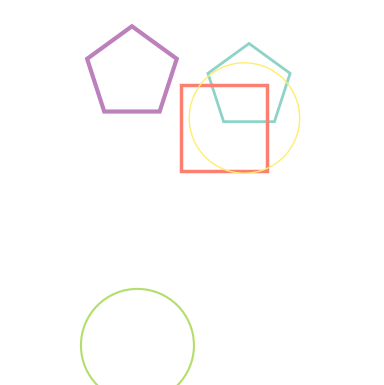[{"shape": "pentagon", "thickness": 2, "radius": 0.56, "center": [0.647, 0.775]}, {"shape": "square", "thickness": 2.5, "radius": 0.56, "center": [0.581, 0.667]}, {"shape": "circle", "thickness": 1.5, "radius": 0.73, "center": [0.357, 0.103]}, {"shape": "pentagon", "thickness": 3, "radius": 0.61, "center": [0.343, 0.809]}, {"shape": "circle", "thickness": 1, "radius": 0.72, "center": [0.635, 0.693]}]